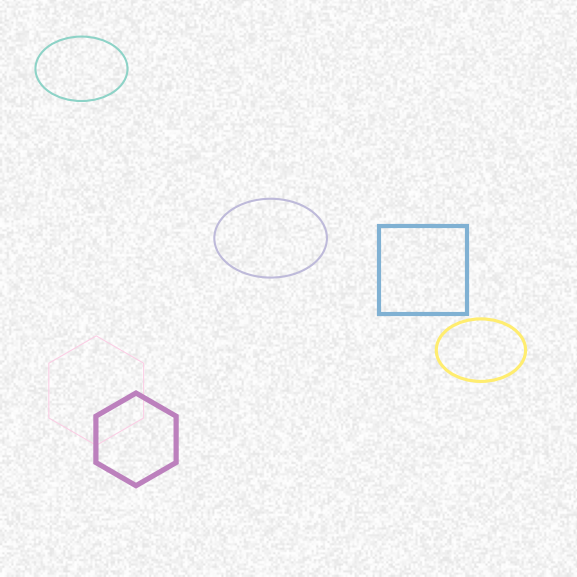[{"shape": "oval", "thickness": 1, "radius": 0.4, "center": [0.141, 0.88]}, {"shape": "oval", "thickness": 1, "radius": 0.49, "center": [0.469, 0.587]}, {"shape": "square", "thickness": 2, "radius": 0.38, "center": [0.732, 0.531]}, {"shape": "hexagon", "thickness": 0.5, "radius": 0.47, "center": [0.167, 0.323]}, {"shape": "hexagon", "thickness": 2.5, "radius": 0.4, "center": [0.236, 0.238]}, {"shape": "oval", "thickness": 1.5, "radius": 0.39, "center": [0.833, 0.393]}]